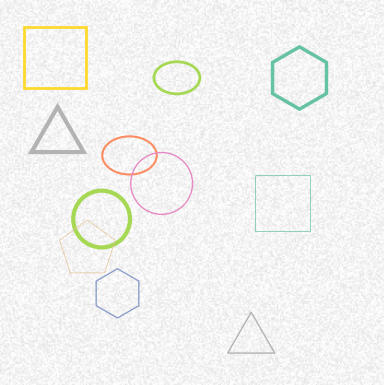[{"shape": "square", "thickness": 0.5, "radius": 0.36, "center": [0.733, 0.472]}, {"shape": "hexagon", "thickness": 2.5, "radius": 0.4, "center": [0.778, 0.797]}, {"shape": "oval", "thickness": 1.5, "radius": 0.35, "center": [0.336, 0.596]}, {"shape": "hexagon", "thickness": 1, "radius": 0.32, "center": [0.305, 0.238]}, {"shape": "circle", "thickness": 1, "radius": 0.4, "center": [0.42, 0.524]}, {"shape": "circle", "thickness": 3, "radius": 0.37, "center": [0.264, 0.431]}, {"shape": "oval", "thickness": 2, "radius": 0.3, "center": [0.459, 0.798]}, {"shape": "square", "thickness": 2, "radius": 0.4, "center": [0.143, 0.851]}, {"shape": "pentagon", "thickness": 0.5, "radius": 0.38, "center": [0.227, 0.353]}, {"shape": "triangle", "thickness": 1, "radius": 0.35, "center": [0.652, 0.118]}, {"shape": "triangle", "thickness": 3, "radius": 0.39, "center": [0.15, 0.644]}]